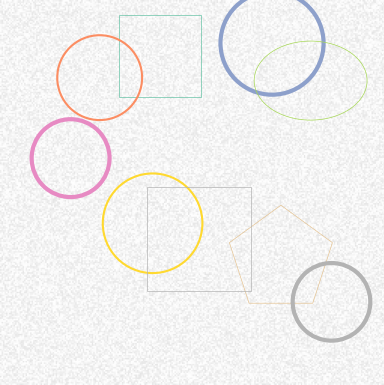[{"shape": "square", "thickness": 0.5, "radius": 0.53, "center": [0.415, 0.855]}, {"shape": "circle", "thickness": 1.5, "radius": 0.55, "center": [0.259, 0.798]}, {"shape": "circle", "thickness": 3, "radius": 0.67, "center": [0.707, 0.888]}, {"shape": "circle", "thickness": 3, "radius": 0.51, "center": [0.183, 0.589]}, {"shape": "oval", "thickness": 0.5, "radius": 0.73, "center": [0.807, 0.791]}, {"shape": "circle", "thickness": 1.5, "radius": 0.65, "center": [0.396, 0.42]}, {"shape": "pentagon", "thickness": 0.5, "radius": 0.7, "center": [0.73, 0.326]}, {"shape": "circle", "thickness": 3, "radius": 0.5, "center": [0.861, 0.216]}, {"shape": "square", "thickness": 0.5, "radius": 0.67, "center": [0.516, 0.379]}]